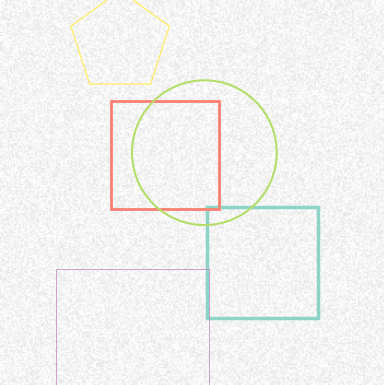[{"shape": "square", "thickness": 2.5, "radius": 0.72, "center": [0.682, 0.317]}, {"shape": "square", "thickness": 2, "radius": 0.7, "center": [0.428, 0.598]}, {"shape": "circle", "thickness": 1.5, "radius": 0.94, "center": [0.531, 0.603]}, {"shape": "square", "thickness": 0.5, "radius": 0.99, "center": [0.343, 0.102]}, {"shape": "pentagon", "thickness": 1, "radius": 0.67, "center": [0.312, 0.89]}]